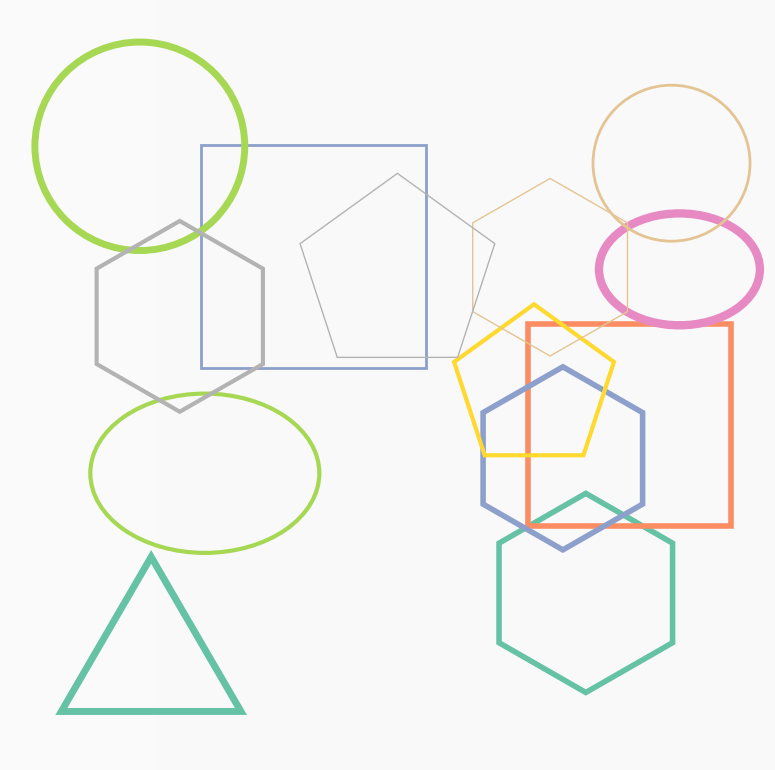[{"shape": "hexagon", "thickness": 2, "radius": 0.65, "center": [0.756, 0.23]}, {"shape": "triangle", "thickness": 2.5, "radius": 0.67, "center": [0.195, 0.143]}, {"shape": "square", "thickness": 2, "radius": 0.66, "center": [0.812, 0.448]}, {"shape": "square", "thickness": 1, "radius": 0.72, "center": [0.405, 0.667]}, {"shape": "hexagon", "thickness": 2, "radius": 0.59, "center": [0.726, 0.405]}, {"shape": "oval", "thickness": 3, "radius": 0.52, "center": [0.877, 0.65]}, {"shape": "circle", "thickness": 2.5, "radius": 0.68, "center": [0.18, 0.81]}, {"shape": "oval", "thickness": 1.5, "radius": 0.74, "center": [0.264, 0.385]}, {"shape": "pentagon", "thickness": 1.5, "radius": 0.54, "center": [0.689, 0.496]}, {"shape": "hexagon", "thickness": 0.5, "radius": 0.58, "center": [0.71, 0.653]}, {"shape": "circle", "thickness": 1, "radius": 0.51, "center": [0.866, 0.788]}, {"shape": "pentagon", "thickness": 0.5, "radius": 0.66, "center": [0.513, 0.643]}, {"shape": "hexagon", "thickness": 1.5, "radius": 0.62, "center": [0.232, 0.589]}]